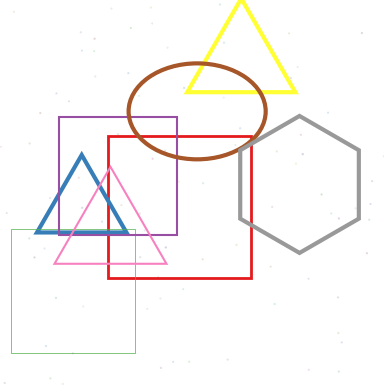[{"shape": "square", "thickness": 2, "radius": 0.92, "center": [0.466, 0.463]}, {"shape": "triangle", "thickness": 3, "radius": 0.67, "center": [0.212, 0.463]}, {"shape": "square", "thickness": 0.5, "radius": 0.81, "center": [0.189, 0.244]}, {"shape": "square", "thickness": 1.5, "radius": 0.77, "center": [0.306, 0.543]}, {"shape": "triangle", "thickness": 3, "radius": 0.81, "center": [0.627, 0.842]}, {"shape": "oval", "thickness": 3, "radius": 0.89, "center": [0.512, 0.711]}, {"shape": "triangle", "thickness": 1.5, "radius": 0.84, "center": [0.287, 0.399]}, {"shape": "hexagon", "thickness": 3, "radius": 0.89, "center": [0.778, 0.521]}]